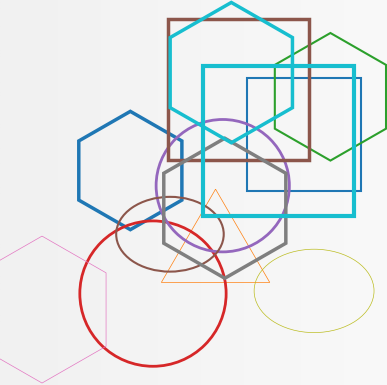[{"shape": "square", "thickness": 1.5, "radius": 0.74, "center": [0.784, 0.651]}, {"shape": "hexagon", "thickness": 2.5, "radius": 0.77, "center": [0.336, 0.557]}, {"shape": "triangle", "thickness": 0.5, "radius": 0.81, "center": [0.556, 0.347]}, {"shape": "hexagon", "thickness": 1.5, "radius": 0.83, "center": [0.853, 0.749]}, {"shape": "circle", "thickness": 2, "radius": 0.94, "center": [0.395, 0.237]}, {"shape": "circle", "thickness": 2, "radius": 0.86, "center": [0.575, 0.518]}, {"shape": "oval", "thickness": 1.5, "radius": 0.69, "center": [0.439, 0.392]}, {"shape": "square", "thickness": 2.5, "radius": 0.91, "center": [0.615, 0.767]}, {"shape": "hexagon", "thickness": 0.5, "radius": 0.95, "center": [0.108, 0.196]}, {"shape": "hexagon", "thickness": 2.5, "radius": 0.91, "center": [0.58, 0.459]}, {"shape": "oval", "thickness": 0.5, "radius": 0.77, "center": [0.811, 0.244]}, {"shape": "square", "thickness": 3, "radius": 0.97, "center": [0.718, 0.634]}, {"shape": "hexagon", "thickness": 2.5, "radius": 0.91, "center": [0.597, 0.811]}]